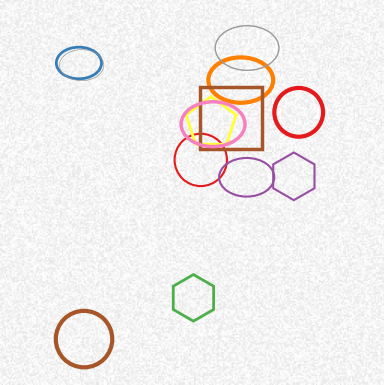[{"shape": "circle", "thickness": 3, "radius": 0.32, "center": [0.776, 0.708]}, {"shape": "circle", "thickness": 1.5, "radius": 0.34, "center": [0.521, 0.585]}, {"shape": "oval", "thickness": 2, "radius": 0.29, "center": [0.205, 0.836]}, {"shape": "hexagon", "thickness": 2, "radius": 0.3, "center": [0.502, 0.226]}, {"shape": "hexagon", "thickness": 1.5, "radius": 0.31, "center": [0.763, 0.542]}, {"shape": "oval", "thickness": 1.5, "radius": 0.36, "center": [0.641, 0.54]}, {"shape": "oval", "thickness": 3, "radius": 0.42, "center": [0.625, 0.792]}, {"shape": "pentagon", "thickness": 2, "radius": 0.34, "center": [0.548, 0.681]}, {"shape": "circle", "thickness": 3, "radius": 0.37, "center": [0.218, 0.119]}, {"shape": "square", "thickness": 2.5, "radius": 0.4, "center": [0.599, 0.694]}, {"shape": "oval", "thickness": 2.5, "radius": 0.42, "center": [0.553, 0.677]}, {"shape": "oval", "thickness": 0.5, "radius": 0.29, "center": [0.212, 0.831]}, {"shape": "oval", "thickness": 1, "radius": 0.41, "center": [0.642, 0.875]}]